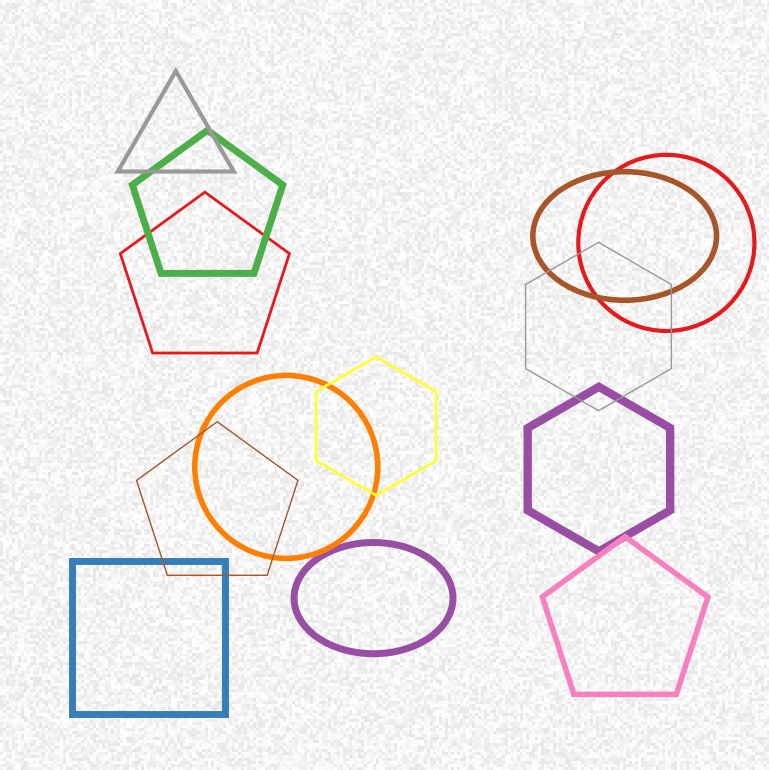[{"shape": "circle", "thickness": 1.5, "radius": 0.57, "center": [0.865, 0.685]}, {"shape": "pentagon", "thickness": 1, "radius": 0.58, "center": [0.266, 0.635]}, {"shape": "square", "thickness": 2.5, "radius": 0.5, "center": [0.193, 0.172]}, {"shape": "pentagon", "thickness": 2.5, "radius": 0.51, "center": [0.27, 0.728]}, {"shape": "oval", "thickness": 2.5, "radius": 0.52, "center": [0.485, 0.223]}, {"shape": "hexagon", "thickness": 3, "radius": 0.53, "center": [0.778, 0.391]}, {"shape": "circle", "thickness": 2, "radius": 0.59, "center": [0.372, 0.394]}, {"shape": "hexagon", "thickness": 1, "radius": 0.45, "center": [0.489, 0.447]}, {"shape": "oval", "thickness": 2, "radius": 0.6, "center": [0.811, 0.694]}, {"shape": "pentagon", "thickness": 0.5, "radius": 0.55, "center": [0.282, 0.342]}, {"shape": "pentagon", "thickness": 2, "radius": 0.57, "center": [0.812, 0.19]}, {"shape": "triangle", "thickness": 1.5, "radius": 0.43, "center": [0.228, 0.821]}, {"shape": "hexagon", "thickness": 0.5, "radius": 0.55, "center": [0.777, 0.576]}]